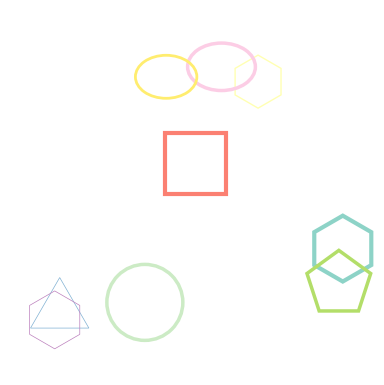[{"shape": "hexagon", "thickness": 3, "radius": 0.43, "center": [0.89, 0.354]}, {"shape": "hexagon", "thickness": 1, "radius": 0.34, "center": [0.67, 0.788]}, {"shape": "square", "thickness": 3, "radius": 0.39, "center": [0.508, 0.575]}, {"shape": "triangle", "thickness": 0.5, "radius": 0.44, "center": [0.155, 0.192]}, {"shape": "pentagon", "thickness": 2.5, "radius": 0.43, "center": [0.88, 0.263]}, {"shape": "oval", "thickness": 2.5, "radius": 0.44, "center": [0.575, 0.826]}, {"shape": "hexagon", "thickness": 0.5, "radius": 0.38, "center": [0.142, 0.169]}, {"shape": "circle", "thickness": 2.5, "radius": 0.49, "center": [0.376, 0.215]}, {"shape": "oval", "thickness": 2, "radius": 0.4, "center": [0.432, 0.801]}]